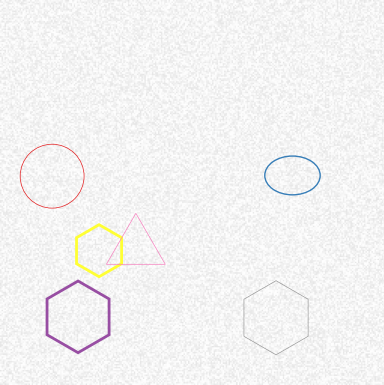[{"shape": "circle", "thickness": 0.5, "radius": 0.41, "center": [0.135, 0.542]}, {"shape": "oval", "thickness": 1, "radius": 0.36, "center": [0.76, 0.544]}, {"shape": "hexagon", "thickness": 2, "radius": 0.47, "center": [0.203, 0.177]}, {"shape": "hexagon", "thickness": 2, "radius": 0.34, "center": [0.257, 0.349]}, {"shape": "triangle", "thickness": 0.5, "radius": 0.44, "center": [0.353, 0.358]}, {"shape": "hexagon", "thickness": 0.5, "radius": 0.48, "center": [0.717, 0.175]}]